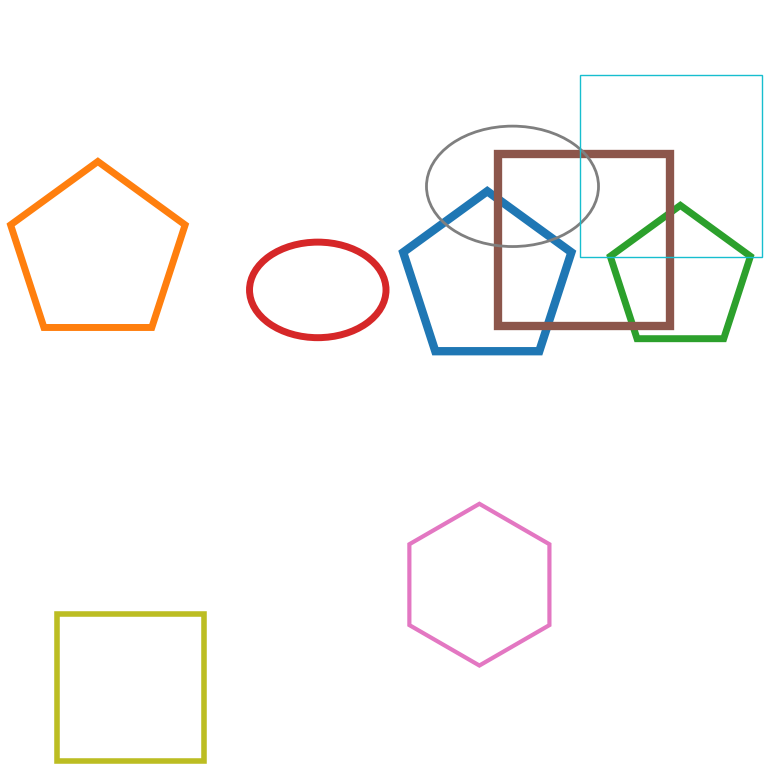[{"shape": "pentagon", "thickness": 3, "radius": 0.57, "center": [0.633, 0.637]}, {"shape": "pentagon", "thickness": 2.5, "radius": 0.6, "center": [0.127, 0.671]}, {"shape": "pentagon", "thickness": 2.5, "radius": 0.48, "center": [0.884, 0.638]}, {"shape": "oval", "thickness": 2.5, "radius": 0.44, "center": [0.413, 0.624]}, {"shape": "square", "thickness": 3, "radius": 0.56, "center": [0.758, 0.689]}, {"shape": "hexagon", "thickness": 1.5, "radius": 0.53, "center": [0.623, 0.241]}, {"shape": "oval", "thickness": 1, "radius": 0.56, "center": [0.666, 0.758]}, {"shape": "square", "thickness": 2, "radius": 0.48, "center": [0.17, 0.107]}, {"shape": "square", "thickness": 0.5, "radius": 0.59, "center": [0.871, 0.784]}]